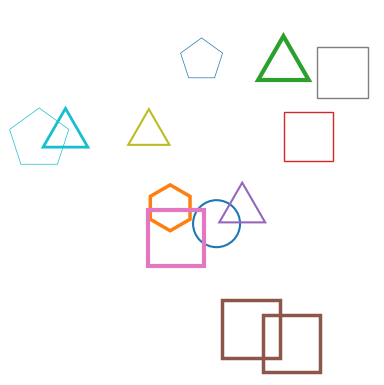[{"shape": "pentagon", "thickness": 0.5, "radius": 0.29, "center": [0.524, 0.844]}, {"shape": "circle", "thickness": 1.5, "radius": 0.31, "center": [0.562, 0.419]}, {"shape": "hexagon", "thickness": 2.5, "radius": 0.3, "center": [0.442, 0.46]}, {"shape": "triangle", "thickness": 3, "radius": 0.38, "center": [0.736, 0.83]}, {"shape": "square", "thickness": 1, "radius": 0.32, "center": [0.802, 0.645]}, {"shape": "triangle", "thickness": 1.5, "radius": 0.34, "center": [0.629, 0.457]}, {"shape": "square", "thickness": 2.5, "radius": 0.38, "center": [0.653, 0.146]}, {"shape": "square", "thickness": 2.5, "radius": 0.37, "center": [0.756, 0.107]}, {"shape": "square", "thickness": 3, "radius": 0.36, "center": [0.458, 0.382]}, {"shape": "square", "thickness": 1, "radius": 0.33, "center": [0.89, 0.812]}, {"shape": "triangle", "thickness": 1.5, "radius": 0.31, "center": [0.387, 0.655]}, {"shape": "pentagon", "thickness": 0.5, "radius": 0.4, "center": [0.102, 0.639]}, {"shape": "triangle", "thickness": 2, "radius": 0.34, "center": [0.17, 0.651]}]